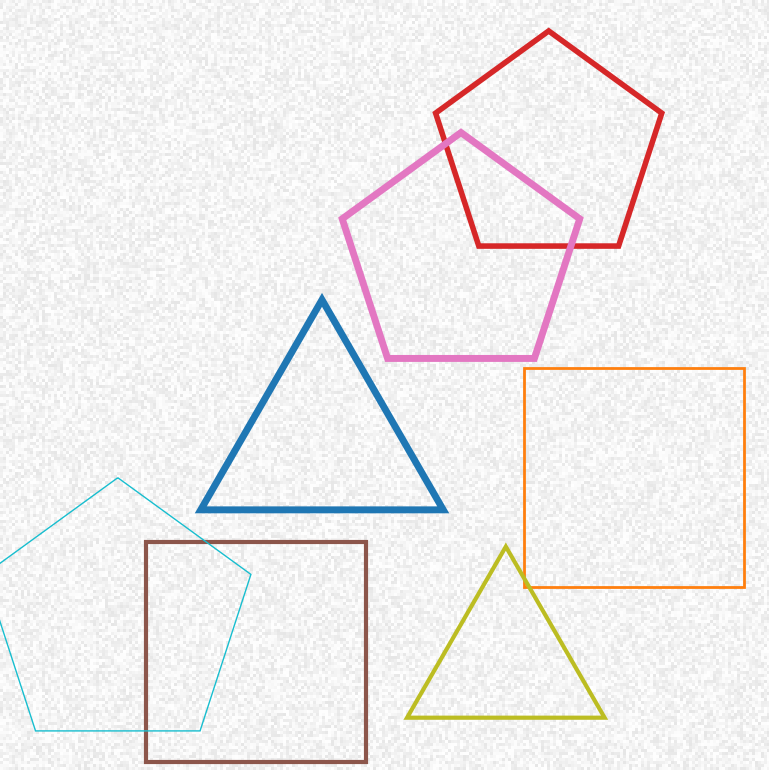[{"shape": "triangle", "thickness": 2.5, "radius": 0.91, "center": [0.418, 0.429]}, {"shape": "square", "thickness": 1, "radius": 0.71, "center": [0.823, 0.38]}, {"shape": "pentagon", "thickness": 2, "radius": 0.77, "center": [0.713, 0.805]}, {"shape": "square", "thickness": 1.5, "radius": 0.71, "center": [0.332, 0.153]}, {"shape": "pentagon", "thickness": 2.5, "radius": 0.81, "center": [0.599, 0.666]}, {"shape": "triangle", "thickness": 1.5, "radius": 0.74, "center": [0.657, 0.142]}, {"shape": "pentagon", "thickness": 0.5, "radius": 0.91, "center": [0.153, 0.198]}]